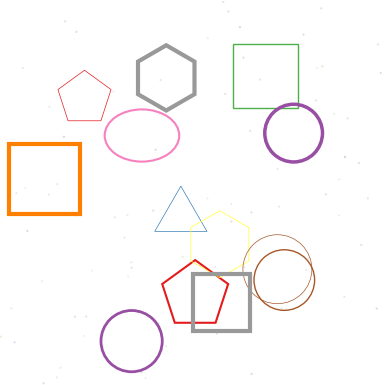[{"shape": "pentagon", "thickness": 0.5, "radius": 0.36, "center": [0.219, 0.745]}, {"shape": "pentagon", "thickness": 1.5, "radius": 0.45, "center": [0.507, 0.234]}, {"shape": "triangle", "thickness": 0.5, "radius": 0.39, "center": [0.47, 0.438]}, {"shape": "square", "thickness": 1, "radius": 0.42, "center": [0.689, 0.803]}, {"shape": "circle", "thickness": 2.5, "radius": 0.37, "center": [0.763, 0.654]}, {"shape": "circle", "thickness": 2, "radius": 0.4, "center": [0.342, 0.114]}, {"shape": "square", "thickness": 3, "radius": 0.46, "center": [0.116, 0.535]}, {"shape": "hexagon", "thickness": 0.5, "radius": 0.44, "center": [0.571, 0.366]}, {"shape": "circle", "thickness": 0.5, "radius": 0.45, "center": [0.72, 0.301]}, {"shape": "circle", "thickness": 1, "radius": 0.39, "center": [0.738, 0.273]}, {"shape": "oval", "thickness": 1.5, "radius": 0.48, "center": [0.369, 0.648]}, {"shape": "square", "thickness": 3, "radius": 0.37, "center": [0.575, 0.214]}, {"shape": "hexagon", "thickness": 3, "radius": 0.42, "center": [0.432, 0.798]}]